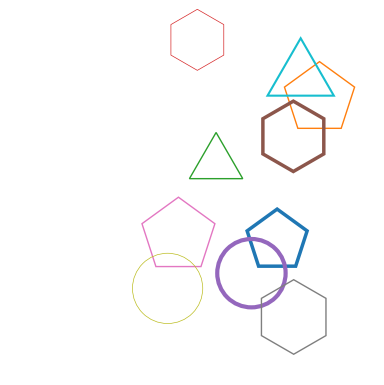[{"shape": "pentagon", "thickness": 2.5, "radius": 0.41, "center": [0.72, 0.375]}, {"shape": "pentagon", "thickness": 1, "radius": 0.48, "center": [0.83, 0.744]}, {"shape": "triangle", "thickness": 1, "radius": 0.4, "center": [0.561, 0.576]}, {"shape": "hexagon", "thickness": 0.5, "radius": 0.4, "center": [0.513, 0.897]}, {"shape": "circle", "thickness": 3, "radius": 0.44, "center": [0.653, 0.29]}, {"shape": "hexagon", "thickness": 2.5, "radius": 0.46, "center": [0.762, 0.646]}, {"shape": "pentagon", "thickness": 1, "radius": 0.5, "center": [0.463, 0.388]}, {"shape": "hexagon", "thickness": 1, "radius": 0.48, "center": [0.763, 0.177]}, {"shape": "circle", "thickness": 0.5, "radius": 0.46, "center": [0.435, 0.251]}, {"shape": "triangle", "thickness": 1.5, "radius": 0.5, "center": [0.781, 0.801]}]